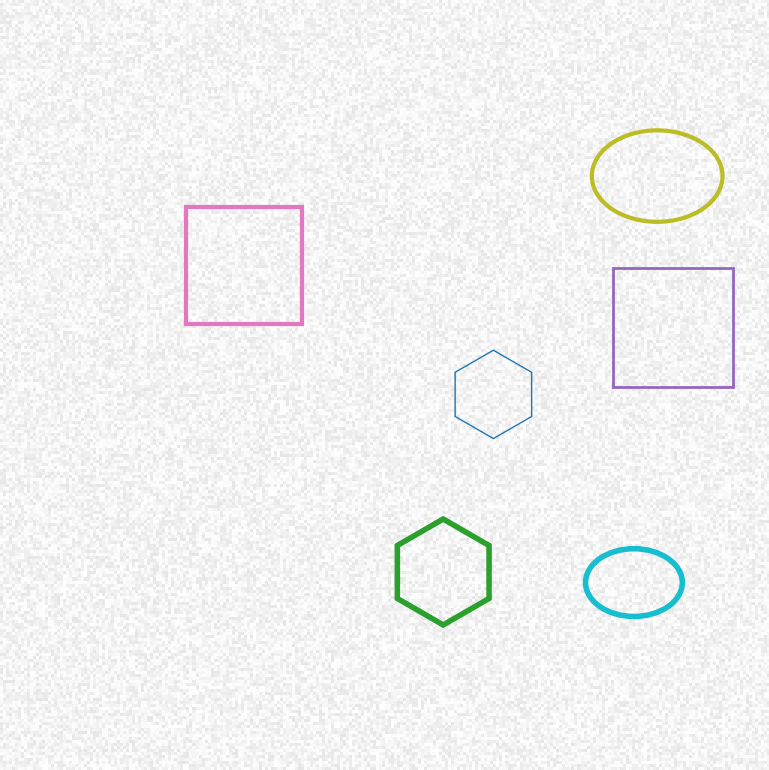[{"shape": "hexagon", "thickness": 0.5, "radius": 0.29, "center": [0.641, 0.488]}, {"shape": "hexagon", "thickness": 2, "radius": 0.34, "center": [0.576, 0.257]}, {"shape": "square", "thickness": 1, "radius": 0.39, "center": [0.874, 0.575]}, {"shape": "square", "thickness": 1.5, "radius": 0.38, "center": [0.317, 0.655]}, {"shape": "oval", "thickness": 1.5, "radius": 0.42, "center": [0.853, 0.771]}, {"shape": "oval", "thickness": 2, "radius": 0.31, "center": [0.823, 0.243]}]